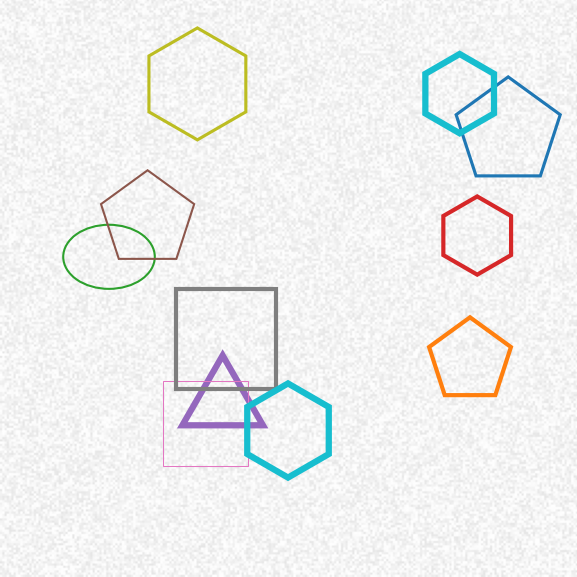[{"shape": "pentagon", "thickness": 1.5, "radius": 0.47, "center": [0.88, 0.771]}, {"shape": "pentagon", "thickness": 2, "radius": 0.37, "center": [0.814, 0.375]}, {"shape": "oval", "thickness": 1, "radius": 0.4, "center": [0.189, 0.554]}, {"shape": "hexagon", "thickness": 2, "radius": 0.34, "center": [0.826, 0.591]}, {"shape": "triangle", "thickness": 3, "radius": 0.4, "center": [0.386, 0.303]}, {"shape": "pentagon", "thickness": 1, "radius": 0.42, "center": [0.256, 0.619]}, {"shape": "square", "thickness": 0.5, "radius": 0.37, "center": [0.357, 0.266]}, {"shape": "square", "thickness": 2, "radius": 0.43, "center": [0.391, 0.412]}, {"shape": "hexagon", "thickness": 1.5, "radius": 0.48, "center": [0.342, 0.854]}, {"shape": "hexagon", "thickness": 3, "radius": 0.41, "center": [0.499, 0.254]}, {"shape": "hexagon", "thickness": 3, "radius": 0.34, "center": [0.796, 0.837]}]